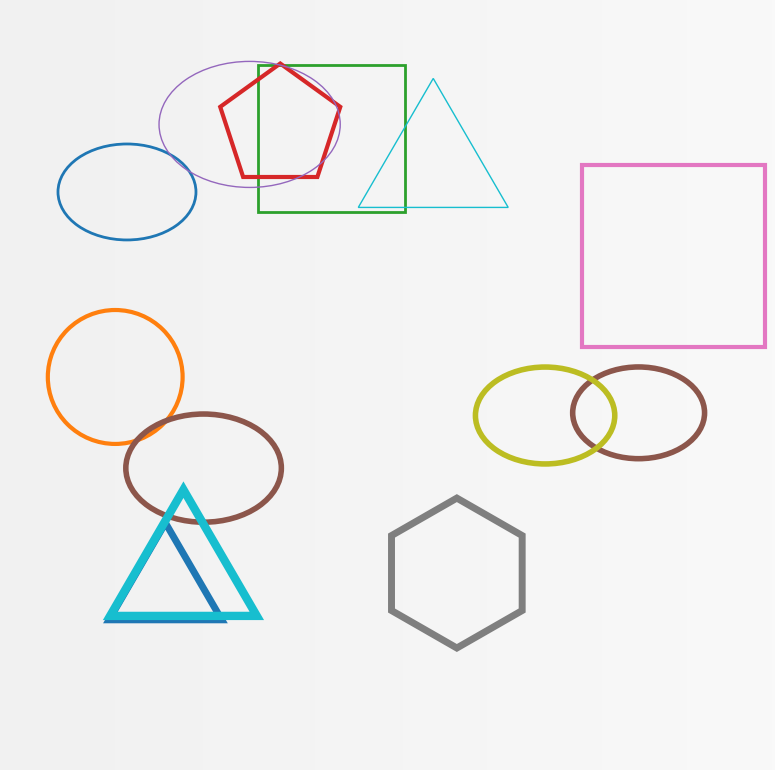[{"shape": "oval", "thickness": 1, "radius": 0.45, "center": [0.164, 0.751]}, {"shape": "triangle", "thickness": 2.5, "radius": 0.42, "center": [0.213, 0.237]}, {"shape": "circle", "thickness": 1.5, "radius": 0.43, "center": [0.149, 0.51]}, {"shape": "square", "thickness": 1, "radius": 0.48, "center": [0.428, 0.82]}, {"shape": "pentagon", "thickness": 1.5, "radius": 0.41, "center": [0.362, 0.836]}, {"shape": "oval", "thickness": 0.5, "radius": 0.58, "center": [0.322, 0.838]}, {"shape": "oval", "thickness": 2, "radius": 0.5, "center": [0.263, 0.392]}, {"shape": "oval", "thickness": 2, "radius": 0.43, "center": [0.824, 0.464]}, {"shape": "square", "thickness": 1.5, "radius": 0.59, "center": [0.869, 0.668]}, {"shape": "hexagon", "thickness": 2.5, "radius": 0.49, "center": [0.589, 0.256]}, {"shape": "oval", "thickness": 2, "radius": 0.45, "center": [0.703, 0.46]}, {"shape": "triangle", "thickness": 0.5, "radius": 0.56, "center": [0.559, 0.786]}, {"shape": "triangle", "thickness": 3, "radius": 0.55, "center": [0.237, 0.255]}]